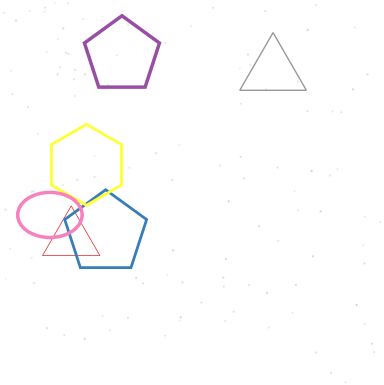[{"shape": "triangle", "thickness": 0.5, "radius": 0.43, "center": [0.185, 0.379]}, {"shape": "pentagon", "thickness": 2, "radius": 0.56, "center": [0.274, 0.395]}, {"shape": "pentagon", "thickness": 2.5, "radius": 0.51, "center": [0.317, 0.857]}, {"shape": "hexagon", "thickness": 2, "radius": 0.53, "center": [0.225, 0.572]}, {"shape": "oval", "thickness": 2.5, "radius": 0.42, "center": [0.13, 0.442]}, {"shape": "triangle", "thickness": 1, "radius": 0.5, "center": [0.709, 0.815]}]